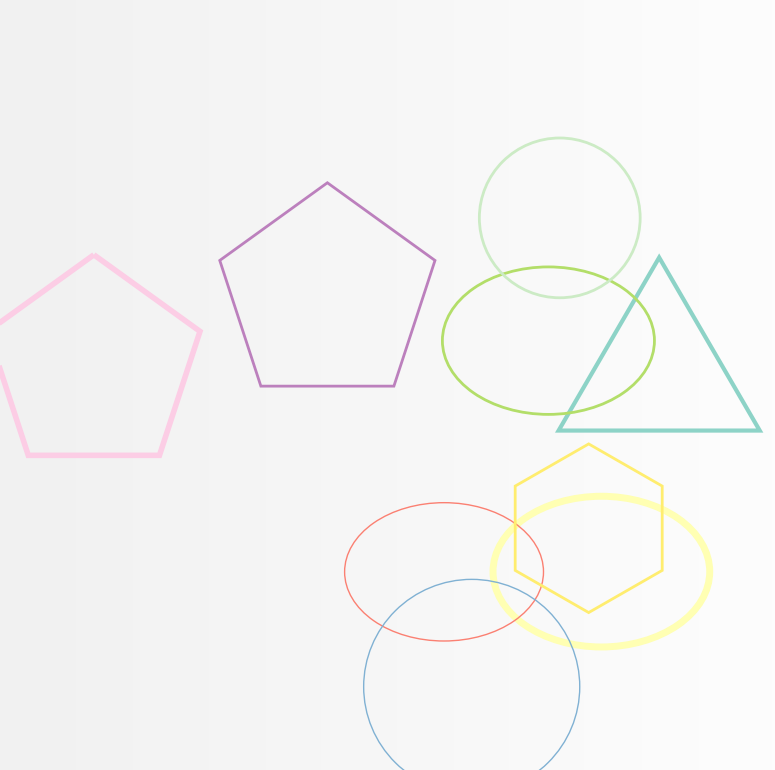[{"shape": "triangle", "thickness": 1.5, "radius": 0.75, "center": [0.851, 0.516]}, {"shape": "oval", "thickness": 2.5, "radius": 0.7, "center": [0.776, 0.258]}, {"shape": "oval", "thickness": 0.5, "radius": 0.64, "center": [0.573, 0.257]}, {"shape": "circle", "thickness": 0.5, "radius": 0.7, "center": [0.609, 0.108]}, {"shape": "oval", "thickness": 1, "radius": 0.68, "center": [0.708, 0.558]}, {"shape": "pentagon", "thickness": 2, "radius": 0.72, "center": [0.121, 0.525]}, {"shape": "pentagon", "thickness": 1, "radius": 0.73, "center": [0.422, 0.617]}, {"shape": "circle", "thickness": 1, "radius": 0.52, "center": [0.722, 0.717]}, {"shape": "hexagon", "thickness": 1, "radius": 0.55, "center": [0.76, 0.314]}]